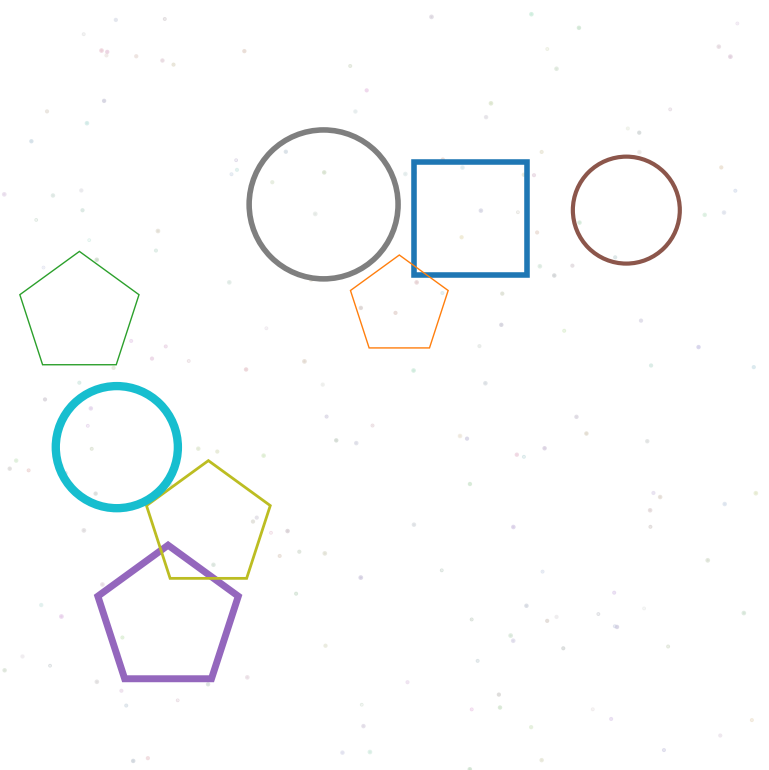[{"shape": "square", "thickness": 2, "radius": 0.37, "center": [0.611, 0.716]}, {"shape": "pentagon", "thickness": 0.5, "radius": 0.33, "center": [0.519, 0.602]}, {"shape": "pentagon", "thickness": 0.5, "radius": 0.41, "center": [0.103, 0.592]}, {"shape": "pentagon", "thickness": 2.5, "radius": 0.48, "center": [0.218, 0.196]}, {"shape": "circle", "thickness": 1.5, "radius": 0.35, "center": [0.813, 0.727]}, {"shape": "circle", "thickness": 2, "radius": 0.48, "center": [0.42, 0.735]}, {"shape": "pentagon", "thickness": 1, "radius": 0.42, "center": [0.271, 0.317]}, {"shape": "circle", "thickness": 3, "radius": 0.4, "center": [0.152, 0.419]}]